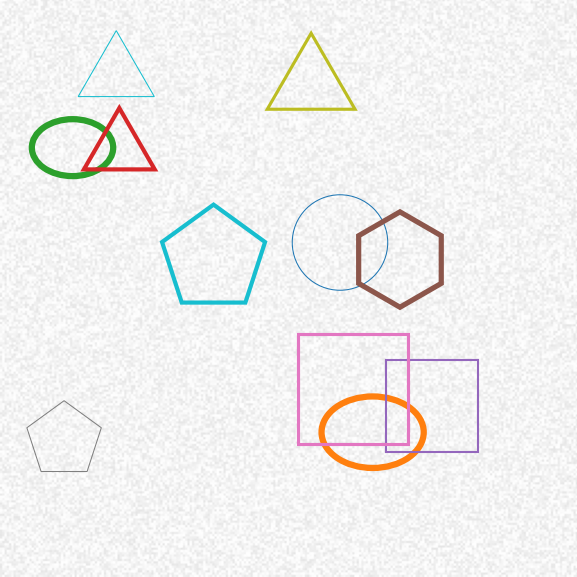[{"shape": "circle", "thickness": 0.5, "radius": 0.41, "center": [0.589, 0.579]}, {"shape": "oval", "thickness": 3, "radius": 0.44, "center": [0.645, 0.251]}, {"shape": "oval", "thickness": 3, "radius": 0.35, "center": [0.126, 0.743]}, {"shape": "triangle", "thickness": 2, "radius": 0.35, "center": [0.207, 0.741]}, {"shape": "square", "thickness": 1, "radius": 0.4, "center": [0.747, 0.296]}, {"shape": "hexagon", "thickness": 2.5, "radius": 0.41, "center": [0.693, 0.55]}, {"shape": "square", "thickness": 1.5, "radius": 0.48, "center": [0.612, 0.325]}, {"shape": "pentagon", "thickness": 0.5, "radius": 0.34, "center": [0.111, 0.238]}, {"shape": "triangle", "thickness": 1.5, "radius": 0.44, "center": [0.539, 0.854]}, {"shape": "triangle", "thickness": 0.5, "radius": 0.38, "center": [0.201, 0.87]}, {"shape": "pentagon", "thickness": 2, "radius": 0.47, "center": [0.37, 0.551]}]